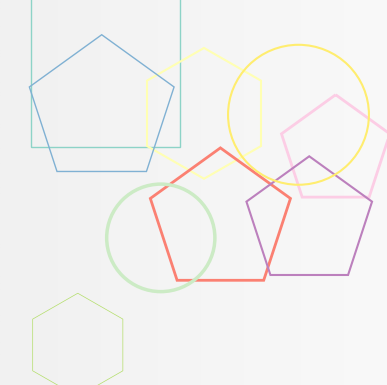[{"shape": "square", "thickness": 1, "radius": 0.96, "center": [0.272, 0.81]}, {"shape": "hexagon", "thickness": 1.5, "radius": 0.85, "center": [0.526, 0.706]}, {"shape": "pentagon", "thickness": 2, "radius": 0.95, "center": [0.569, 0.426]}, {"shape": "pentagon", "thickness": 1, "radius": 0.98, "center": [0.262, 0.713]}, {"shape": "hexagon", "thickness": 0.5, "radius": 0.67, "center": [0.201, 0.104]}, {"shape": "pentagon", "thickness": 2, "radius": 0.73, "center": [0.866, 0.607]}, {"shape": "pentagon", "thickness": 1.5, "radius": 0.85, "center": [0.798, 0.424]}, {"shape": "circle", "thickness": 2.5, "radius": 0.7, "center": [0.415, 0.382]}, {"shape": "circle", "thickness": 1.5, "radius": 0.91, "center": [0.77, 0.702]}]